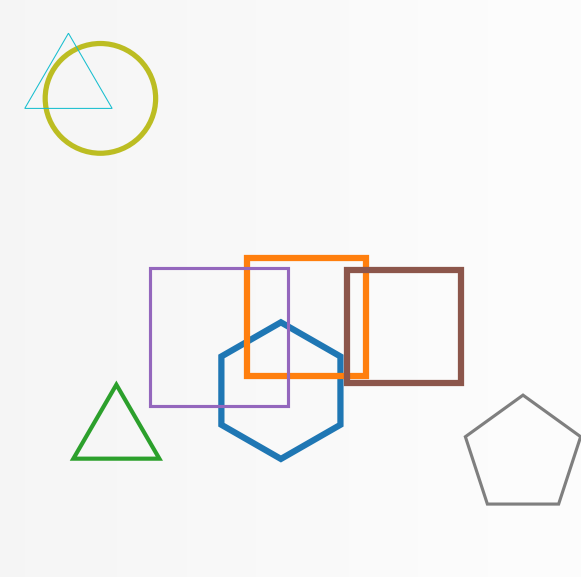[{"shape": "hexagon", "thickness": 3, "radius": 0.59, "center": [0.483, 0.323]}, {"shape": "square", "thickness": 3, "radius": 0.51, "center": [0.528, 0.45]}, {"shape": "triangle", "thickness": 2, "radius": 0.43, "center": [0.2, 0.248]}, {"shape": "square", "thickness": 1.5, "radius": 0.59, "center": [0.377, 0.416]}, {"shape": "square", "thickness": 3, "radius": 0.49, "center": [0.696, 0.434]}, {"shape": "pentagon", "thickness": 1.5, "radius": 0.52, "center": [0.9, 0.211]}, {"shape": "circle", "thickness": 2.5, "radius": 0.48, "center": [0.173, 0.829]}, {"shape": "triangle", "thickness": 0.5, "radius": 0.43, "center": [0.118, 0.855]}]